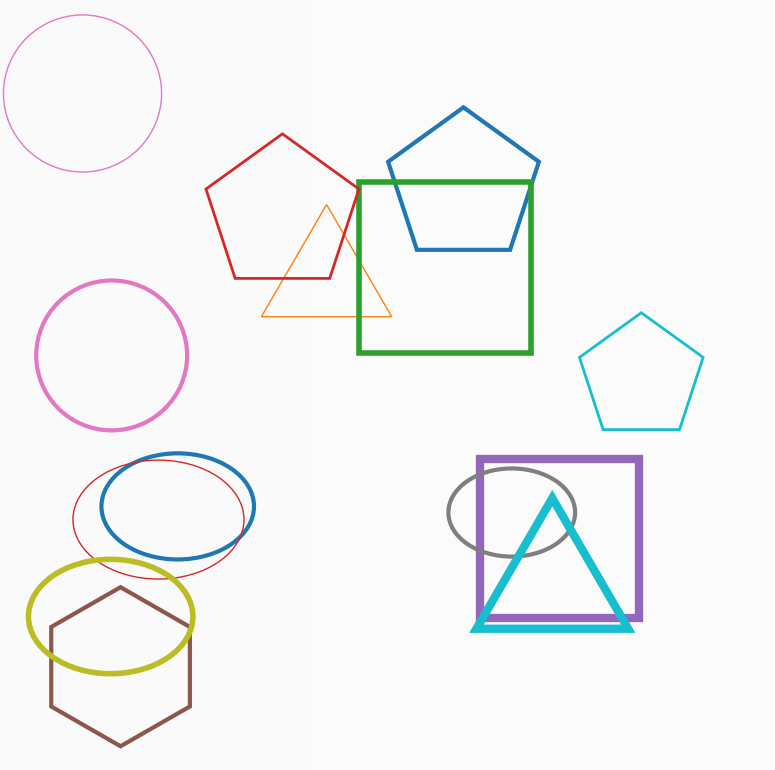[{"shape": "pentagon", "thickness": 1.5, "radius": 0.51, "center": [0.598, 0.758]}, {"shape": "oval", "thickness": 1.5, "radius": 0.49, "center": [0.229, 0.342]}, {"shape": "triangle", "thickness": 0.5, "radius": 0.49, "center": [0.421, 0.637]}, {"shape": "square", "thickness": 2, "radius": 0.56, "center": [0.574, 0.653]}, {"shape": "oval", "thickness": 0.5, "radius": 0.55, "center": [0.204, 0.325]}, {"shape": "pentagon", "thickness": 1, "radius": 0.52, "center": [0.364, 0.722]}, {"shape": "square", "thickness": 3, "radius": 0.51, "center": [0.722, 0.301]}, {"shape": "hexagon", "thickness": 1.5, "radius": 0.52, "center": [0.156, 0.134]}, {"shape": "circle", "thickness": 1.5, "radius": 0.49, "center": [0.144, 0.538]}, {"shape": "circle", "thickness": 0.5, "radius": 0.51, "center": [0.106, 0.879]}, {"shape": "oval", "thickness": 1.5, "radius": 0.41, "center": [0.66, 0.334]}, {"shape": "oval", "thickness": 2, "radius": 0.53, "center": [0.143, 0.199]}, {"shape": "triangle", "thickness": 3, "radius": 0.57, "center": [0.713, 0.24]}, {"shape": "pentagon", "thickness": 1, "radius": 0.42, "center": [0.827, 0.51]}]